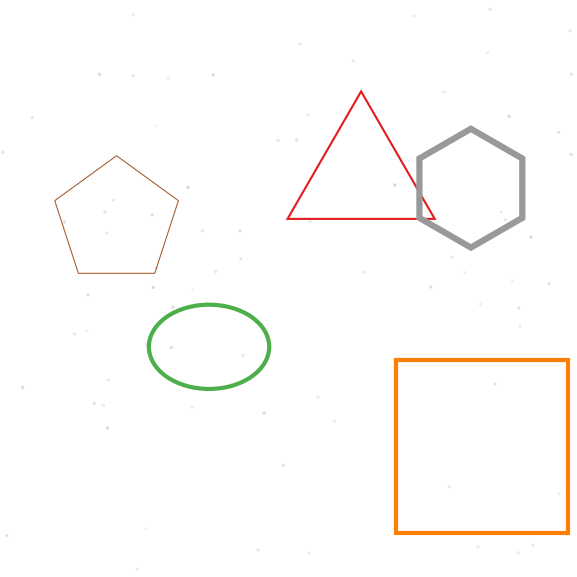[{"shape": "triangle", "thickness": 1, "radius": 0.74, "center": [0.625, 0.694]}, {"shape": "oval", "thickness": 2, "radius": 0.52, "center": [0.362, 0.399]}, {"shape": "square", "thickness": 2, "radius": 0.75, "center": [0.835, 0.226]}, {"shape": "pentagon", "thickness": 0.5, "radius": 0.56, "center": [0.202, 0.617]}, {"shape": "hexagon", "thickness": 3, "radius": 0.51, "center": [0.815, 0.673]}]